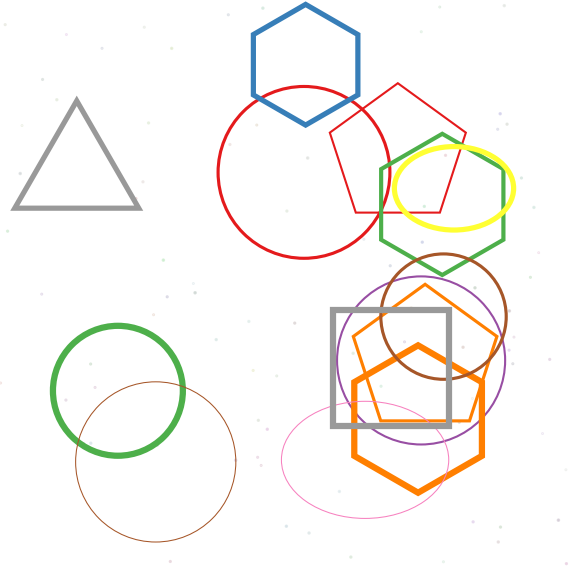[{"shape": "pentagon", "thickness": 1, "radius": 0.62, "center": [0.689, 0.731]}, {"shape": "circle", "thickness": 1.5, "radius": 0.74, "center": [0.526, 0.701]}, {"shape": "hexagon", "thickness": 2.5, "radius": 0.52, "center": [0.529, 0.887]}, {"shape": "circle", "thickness": 3, "radius": 0.56, "center": [0.204, 0.322]}, {"shape": "hexagon", "thickness": 2, "radius": 0.61, "center": [0.766, 0.645]}, {"shape": "circle", "thickness": 1, "radius": 0.73, "center": [0.729, 0.375]}, {"shape": "pentagon", "thickness": 1.5, "radius": 0.65, "center": [0.736, 0.376]}, {"shape": "hexagon", "thickness": 3, "radius": 0.64, "center": [0.724, 0.274]}, {"shape": "oval", "thickness": 2.5, "radius": 0.52, "center": [0.786, 0.673]}, {"shape": "circle", "thickness": 1.5, "radius": 0.54, "center": [0.768, 0.451]}, {"shape": "circle", "thickness": 0.5, "radius": 0.69, "center": [0.27, 0.199]}, {"shape": "oval", "thickness": 0.5, "radius": 0.72, "center": [0.632, 0.203]}, {"shape": "triangle", "thickness": 2.5, "radius": 0.62, "center": [0.133, 0.701]}, {"shape": "square", "thickness": 3, "radius": 0.5, "center": [0.677, 0.362]}]